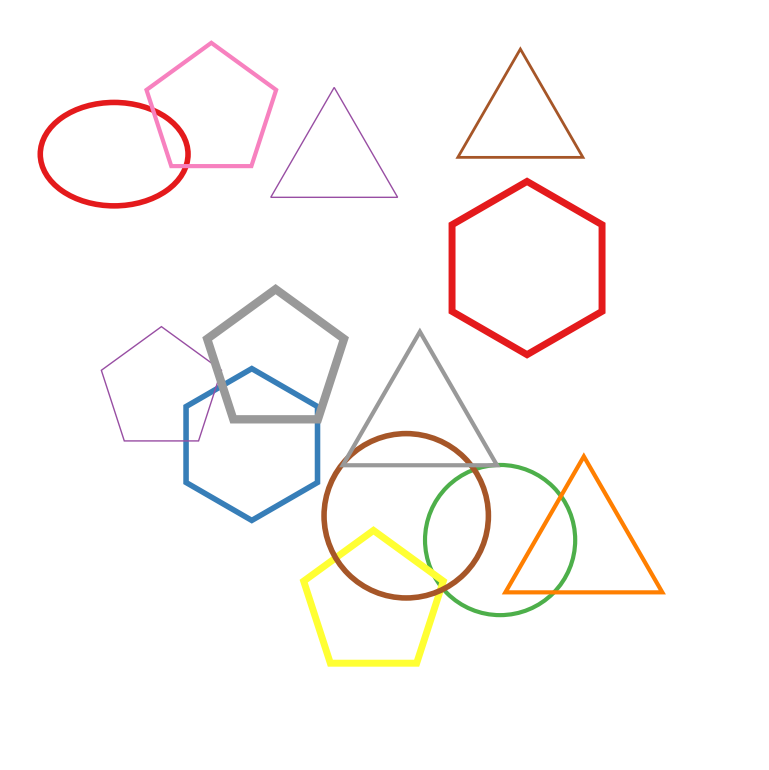[{"shape": "oval", "thickness": 2, "radius": 0.48, "center": [0.148, 0.8]}, {"shape": "hexagon", "thickness": 2.5, "radius": 0.56, "center": [0.684, 0.652]}, {"shape": "hexagon", "thickness": 2, "radius": 0.49, "center": [0.327, 0.423]}, {"shape": "circle", "thickness": 1.5, "radius": 0.49, "center": [0.649, 0.299]}, {"shape": "pentagon", "thickness": 0.5, "radius": 0.41, "center": [0.21, 0.494]}, {"shape": "triangle", "thickness": 0.5, "radius": 0.48, "center": [0.434, 0.791]}, {"shape": "triangle", "thickness": 1.5, "radius": 0.59, "center": [0.758, 0.29]}, {"shape": "pentagon", "thickness": 2.5, "radius": 0.48, "center": [0.485, 0.216]}, {"shape": "triangle", "thickness": 1, "radius": 0.47, "center": [0.676, 0.843]}, {"shape": "circle", "thickness": 2, "radius": 0.53, "center": [0.528, 0.33]}, {"shape": "pentagon", "thickness": 1.5, "radius": 0.44, "center": [0.274, 0.856]}, {"shape": "pentagon", "thickness": 3, "radius": 0.47, "center": [0.358, 0.531]}, {"shape": "triangle", "thickness": 1.5, "radius": 0.58, "center": [0.545, 0.454]}]